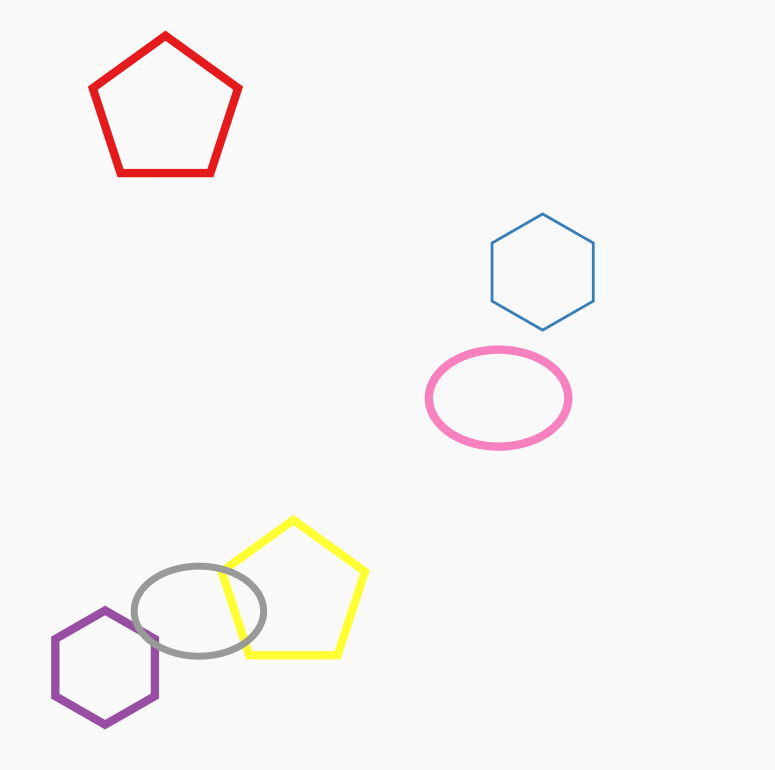[{"shape": "pentagon", "thickness": 3, "radius": 0.49, "center": [0.214, 0.855]}, {"shape": "hexagon", "thickness": 1, "radius": 0.38, "center": [0.7, 0.647]}, {"shape": "hexagon", "thickness": 3, "radius": 0.37, "center": [0.136, 0.133]}, {"shape": "pentagon", "thickness": 3, "radius": 0.49, "center": [0.379, 0.228]}, {"shape": "oval", "thickness": 3, "radius": 0.45, "center": [0.643, 0.483]}, {"shape": "oval", "thickness": 2.5, "radius": 0.42, "center": [0.257, 0.206]}]